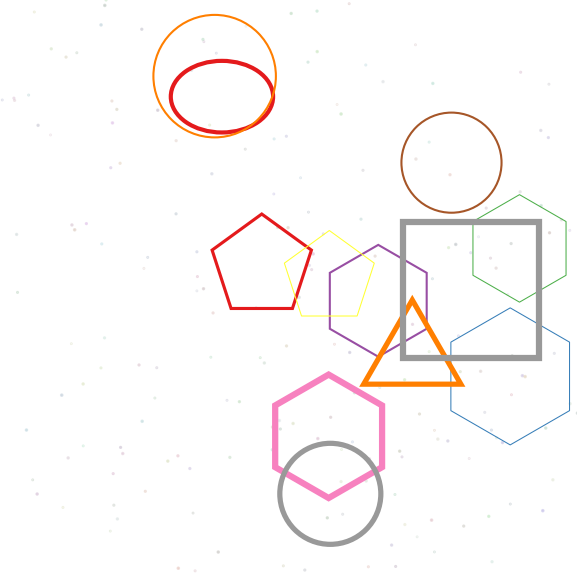[{"shape": "oval", "thickness": 2, "radius": 0.44, "center": [0.384, 0.832]}, {"shape": "pentagon", "thickness": 1.5, "radius": 0.45, "center": [0.453, 0.538]}, {"shape": "hexagon", "thickness": 0.5, "radius": 0.59, "center": [0.883, 0.347]}, {"shape": "hexagon", "thickness": 0.5, "radius": 0.47, "center": [0.9, 0.569]}, {"shape": "hexagon", "thickness": 1, "radius": 0.48, "center": [0.655, 0.478]}, {"shape": "circle", "thickness": 1, "radius": 0.53, "center": [0.372, 0.867]}, {"shape": "triangle", "thickness": 2.5, "radius": 0.49, "center": [0.714, 0.382]}, {"shape": "pentagon", "thickness": 0.5, "radius": 0.41, "center": [0.57, 0.518]}, {"shape": "circle", "thickness": 1, "radius": 0.43, "center": [0.782, 0.717]}, {"shape": "hexagon", "thickness": 3, "radius": 0.53, "center": [0.569, 0.244]}, {"shape": "circle", "thickness": 2.5, "radius": 0.44, "center": [0.572, 0.144]}, {"shape": "square", "thickness": 3, "radius": 0.59, "center": [0.815, 0.497]}]